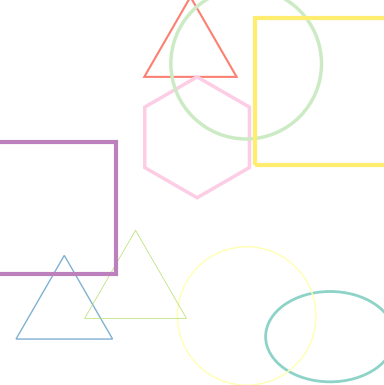[{"shape": "oval", "thickness": 2, "radius": 0.84, "center": [0.858, 0.126]}, {"shape": "circle", "thickness": 1, "radius": 0.9, "center": [0.641, 0.179]}, {"shape": "triangle", "thickness": 1.5, "radius": 0.69, "center": [0.495, 0.87]}, {"shape": "triangle", "thickness": 1, "radius": 0.72, "center": [0.167, 0.192]}, {"shape": "triangle", "thickness": 0.5, "radius": 0.76, "center": [0.352, 0.249]}, {"shape": "hexagon", "thickness": 2.5, "radius": 0.78, "center": [0.512, 0.643]}, {"shape": "square", "thickness": 3, "radius": 0.86, "center": [0.129, 0.46]}, {"shape": "circle", "thickness": 2.5, "radius": 0.98, "center": [0.639, 0.835]}, {"shape": "square", "thickness": 3, "radius": 0.95, "center": [0.853, 0.763]}]